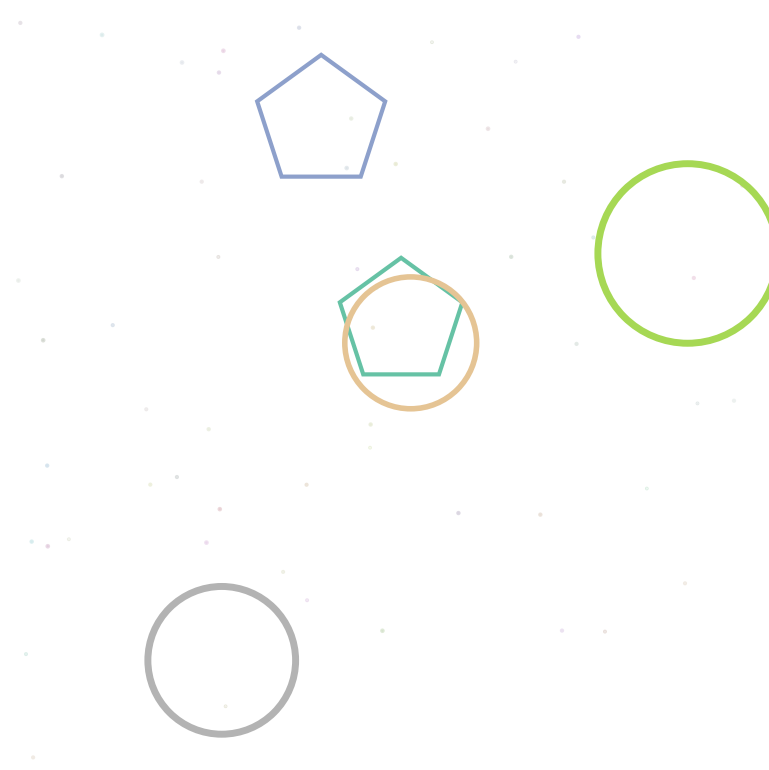[{"shape": "pentagon", "thickness": 1.5, "radius": 0.42, "center": [0.521, 0.581]}, {"shape": "pentagon", "thickness": 1.5, "radius": 0.44, "center": [0.417, 0.841]}, {"shape": "circle", "thickness": 2.5, "radius": 0.58, "center": [0.893, 0.671]}, {"shape": "circle", "thickness": 2, "radius": 0.43, "center": [0.533, 0.555]}, {"shape": "circle", "thickness": 2.5, "radius": 0.48, "center": [0.288, 0.142]}]